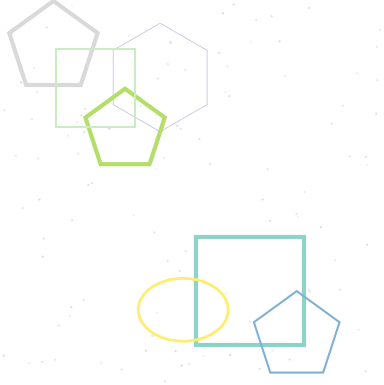[{"shape": "square", "thickness": 3, "radius": 0.7, "center": [0.649, 0.244]}, {"shape": "hexagon", "thickness": 0.5, "radius": 0.7, "center": [0.416, 0.799]}, {"shape": "pentagon", "thickness": 1.5, "radius": 0.58, "center": [0.771, 0.127]}, {"shape": "pentagon", "thickness": 3, "radius": 0.54, "center": [0.325, 0.661]}, {"shape": "pentagon", "thickness": 3, "radius": 0.6, "center": [0.139, 0.877]}, {"shape": "square", "thickness": 1.5, "radius": 0.51, "center": [0.248, 0.771]}, {"shape": "oval", "thickness": 2, "radius": 0.58, "center": [0.476, 0.195]}]